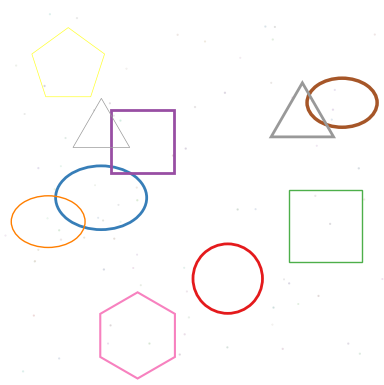[{"shape": "circle", "thickness": 2, "radius": 0.45, "center": [0.592, 0.276]}, {"shape": "oval", "thickness": 2, "radius": 0.59, "center": [0.263, 0.486]}, {"shape": "square", "thickness": 1, "radius": 0.47, "center": [0.846, 0.413]}, {"shape": "square", "thickness": 2, "radius": 0.41, "center": [0.37, 0.632]}, {"shape": "oval", "thickness": 1, "radius": 0.48, "center": [0.125, 0.424]}, {"shape": "pentagon", "thickness": 0.5, "radius": 0.5, "center": [0.177, 0.829]}, {"shape": "oval", "thickness": 2.5, "radius": 0.46, "center": [0.889, 0.733]}, {"shape": "hexagon", "thickness": 1.5, "radius": 0.56, "center": [0.357, 0.129]}, {"shape": "triangle", "thickness": 2, "radius": 0.47, "center": [0.785, 0.691]}, {"shape": "triangle", "thickness": 0.5, "radius": 0.43, "center": [0.263, 0.659]}]